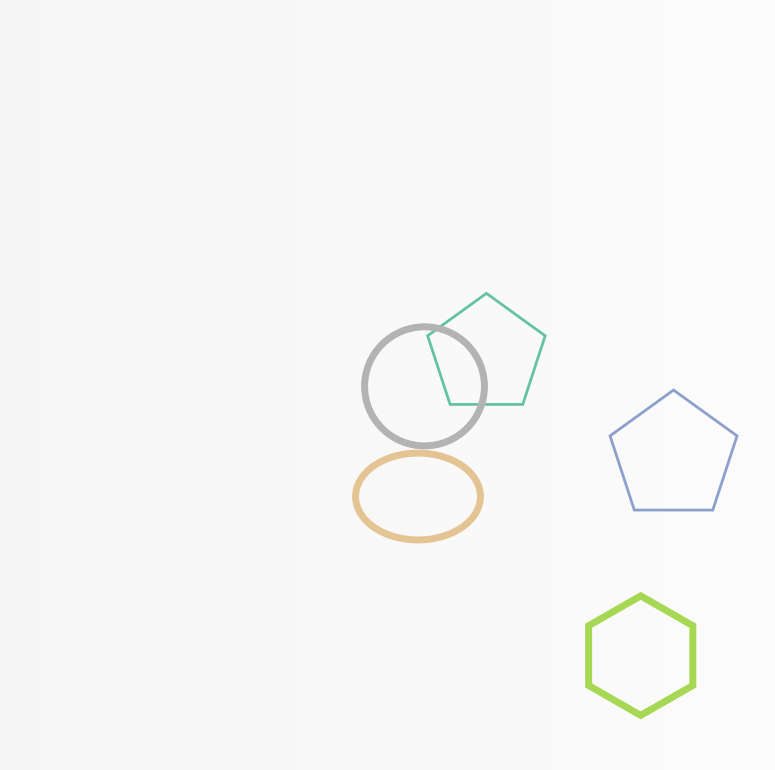[{"shape": "pentagon", "thickness": 1, "radius": 0.4, "center": [0.628, 0.539]}, {"shape": "pentagon", "thickness": 1, "radius": 0.43, "center": [0.869, 0.407]}, {"shape": "hexagon", "thickness": 2.5, "radius": 0.39, "center": [0.827, 0.149]}, {"shape": "oval", "thickness": 2.5, "radius": 0.4, "center": [0.539, 0.355]}, {"shape": "circle", "thickness": 2.5, "radius": 0.39, "center": [0.548, 0.498]}]